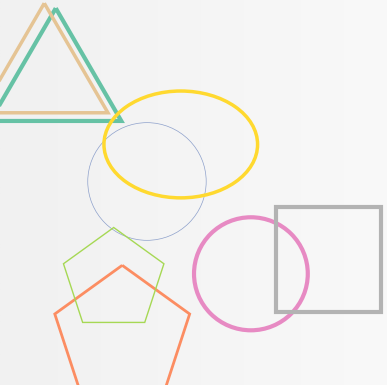[{"shape": "triangle", "thickness": 3, "radius": 0.98, "center": [0.144, 0.783]}, {"shape": "pentagon", "thickness": 2, "radius": 0.91, "center": [0.315, 0.128]}, {"shape": "circle", "thickness": 0.5, "radius": 0.76, "center": [0.379, 0.529]}, {"shape": "circle", "thickness": 3, "radius": 0.73, "center": [0.647, 0.289]}, {"shape": "pentagon", "thickness": 1, "radius": 0.68, "center": [0.293, 0.273]}, {"shape": "oval", "thickness": 2.5, "radius": 0.99, "center": [0.466, 0.625]}, {"shape": "triangle", "thickness": 2.5, "radius": 0.95, "center": [0.114, 0.802]}, {"shape": "square", "thickness": 3, "radius": 0.68, "center": [0.847, 0.326]}]